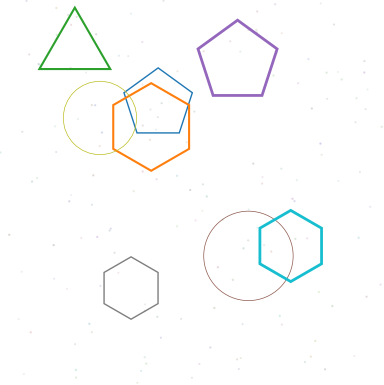[{"shape": "pentagon", "thickness": 1, "radius": 0.47, "center": [0.411, 0.73]}, {"shape": "hexagon", "thickness": 1.5, "radius": 0.57, "center": [0.393, 0.67]}, {"shape": "triangle", "thickness": 1.5, "radius": 0.53, "center": [0.194, 0.874]}, {"shape": "pentagon", "thickness": 2, "radius": 0.54, "center": [0.617, 0.839]}, {"shape": "circle", "thickness": 0.5, "radius": 0.58, "center": [0.645, 0.335]}, {"shape": "hexagon", "thickness": 1, "radius": 0.4, "center": [0.34, 0.252]}, {"shape": "circle", "thickness": 0.5, "radius": 0.48, "center": [0.26, 0.694]}, {"shape": "hexagon", "thickness": 2, "radius": 0.46, "center": [0.755, 0.361]}]